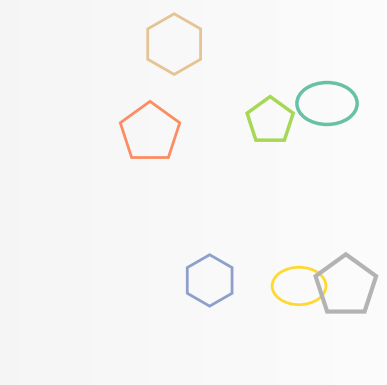[{"shape": "oval", "thickness": 2.5, "radius": 0.39, "center": [0.844, 0.731]}, {"shape": "pentagon", "thickness": 2, "radius": 0.4, "center": [0.387, 0.656]}, {"shape": "hexagon", "thickness": 2, "radius": 0.33, "center": [0.541, 0.272]}, {"shape": "pentagon", "thickness": 2.5, "radius": 0.31, "center": [0.697, 0.687]}, {"shape": "oval", "thickness": 2, "radius": 0.35, "center": [0.772, 0.257]}, {"shape": "hexagon", "thickness": 2, "radius": 0.39, "center": [0.449, 0.885]}, {"shape": "pentagon", "thickness": 3, "radius": 0.41, "center": [0.893, 0.257]}]